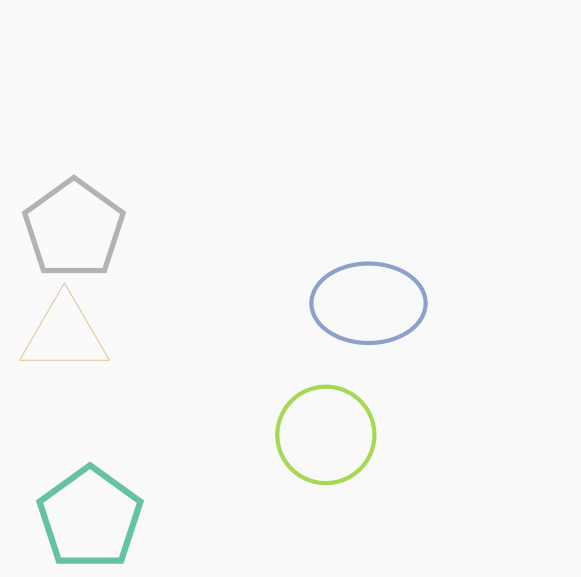[{"shape": "pentagon", "thickness": 3, "radius": 0.46, "center": [0.155, 0.102]}, {"shape": "oval", "thickness": 2, "radius": 0.49, "center": [0.634, 0.474]}, {"shape": "circle", "thickness": 2, "radius": 0.42, "center": [0.561, 0.246]}, {"shape": "triangle", "thickness": 0.5, "radius": 0.45, "center": [0.111, 0.42]}, {"shape": "pentagon", "thickness": 2.5, "radius": 0.45, "center": [0.127, 0.603]}]